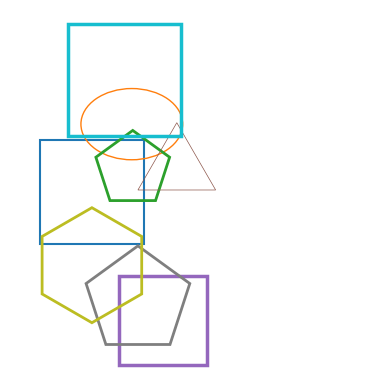[{"shape": "square", "thickness": 1.5, "radius": 0.68, "center": [0.24, 0.502]}, {"shape": "oval", "thickness": 1, "radius": 0.66, "center": [0.342, 0.678]}, {"shape": "pentagon", "thickness": 2, "radius": 0.5, "center": [0.345, 0.56]}, {"shape": "square", "thickness": 2.5, "radius": 0.58, "center": [0.423, 0.168]}, {"shape": "triangle", "thickness": 0.5, "radius": 0.58, "center": [0.459, 0.565]}, {"shape": "pentagon", "thickness": 2, "radius": 0.71, "center": [0.358, 0.22]}, {"shape": "hexagon", "thickness": 2, "radius": 0.75, "center": [0.239, 0.311]}, {"shape": "square", "thickness": 2.5, "radius": 0.73, "center": [0.324, 0.792]}]